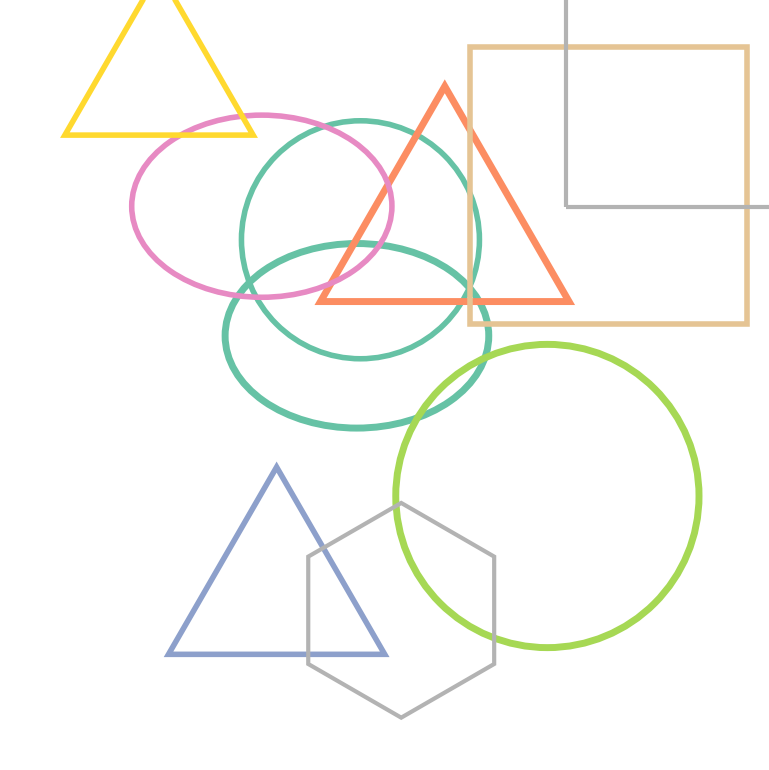[{"shape": "oval", "thickness": 2.5, "radius": 0.86, "center": [0.464, 0.564]}, {"shape": "circle", "thickness": 2, "radius": 0.77, "center": [0.468, 0.689]}, {"shape": "triangle", "thickness": 2.5, "radius": 0.93, "center": [0.578, 0.702]}, {"shape": "triangle", "thickness": 2, "radius": 0.81, "center": [0.359, 0.231]}, {"shape": "oval", "thickness": 2, "radius": 0.84, "center": [0.34, 0.732]}, {"shape": "circle", "thickness": 2.5, "radius": 0.98, "center": [0.711, 0.356]}, {"shape": "triangle", "thickness": 2, "radius": 0.71, "center": [0.207, 0.895]}, {"shape": "square", "thickness": 2, "radius": 0.9, "center": [0.79, 0.759]}, {"shape": "square", "thickness": 1.5, "radius": 0.76, "center": [0.887, 0.883]}, {"shape": "hexagon", "thickness": 1.5, "radius": 0.7, "center": [0.521, 0.207]}]